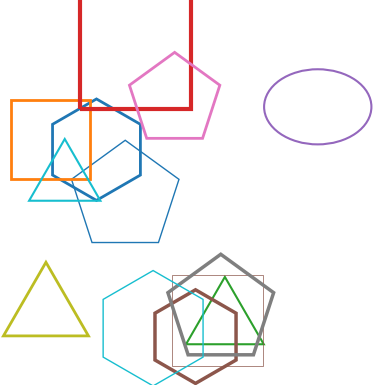[{"shape": "pentagon", "thickness": 1, "radius": 0.73, "center": [0.325, 0.489]}, {"shape": "hexagon", "thickness": 2, "radius": 0.66, "center": [0.251, 0.611]}, {"shape": "square", "thickness": 2, "radius": 0.52, "center": [0.132, 0.637]}, {"shape": "triangle", "thickness": 1.5, "radius": 0.58, "center": [0.584, 0.164]}, {"shape": "square", "thickness": 3, "radius": 0.72, "center": [0.351, 0.862]}, {"shape": "oval", "thickness": 1.5, "radius": 0.7, "center": [0.825, 0.723]}, {"shape": "square", "thickness": 0.5, "radius": 0.59, "center": [0.565, 0.167]}, {"shape": "hexagon", "thickness": 2.5, "radius": 0.61, "center": [0.508, 0.126]}, {"shape": "pentagon", "thickness": 2, "radius": 0.62, "center": [0.454, 0.741]}, {"shape": "pentagon", "thickness": 2.5, "radius": 0.72, "center": [0.573, 0.195]}, {"shape": "triangle", "thickness": 2, "radius": 0.64, "center": [0.119, 0.191]}, {"shape": "triangle", "thickness": 1.5, "radius": 0.53, "center": [0.168, 0.532]}, {"shape": "hexagon", "thickness": 1, "radius": 0.75, "center": [0.398, 0.147]}]